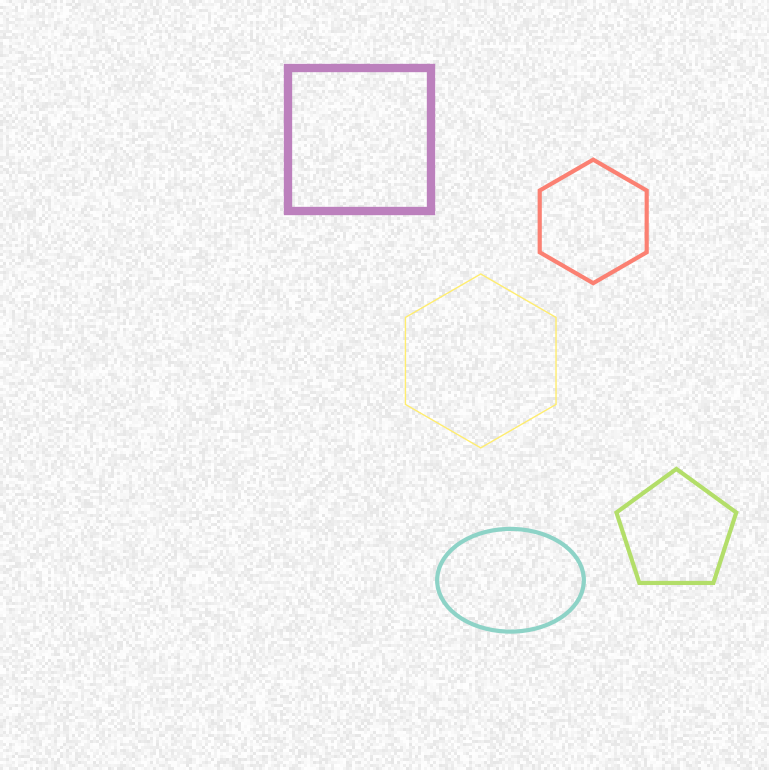[{"shape": "oval", "thickness": 1.5, "radius": 0.48, "center": [0.663, 0.246]}, {"shape": "hexagon", "thickness": 1.5, "radius": 0.4, "center": [0.77, 0.712]}, {"shape": "pentagon", "thickness": 1.5, "radius": 0.41, "center": [0.878, 0.309]}, {"shape": "square", "thickness": 3, "radius": 0.47, "center": [0.467, 0.819]}, {"shape": "hexagon", "thickness": 0.5, "radius": 0.56, "center": [0.624, 0.531]}]